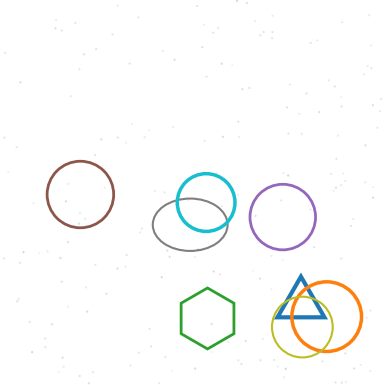[{"shape": "triangle", "thickness": 3, "radius": 0.35, "center": [0.782, 0.211]}, {"shape": "circle", "thickness": 2.5, "radius": 0.45, "center": [0.849, 0.178]}, {"shape": "hexagon", "thickness": 2, "radius": 0.4, "center": [0.539, 0.173]}, {"shape": "circle", "thickness": 2, "radius": 0.43, "center": [0.734, 0.436]}, {"shape": "circle", "thickness": 2, "radius": 0.43, "center": [0.209, 0.495]}, {"shape": "oval", "thickness": 1.5, "radius": 0.49, "center": [0.494, 0.416]}, {"shape": "circle", "thickness": 1.5, "radius": 0.39, "center": [0.785, 0.15]}, {"shape": "circle", "thickness": 2.5, "radius": 0.37, "center": [0.535, 0.474]}]